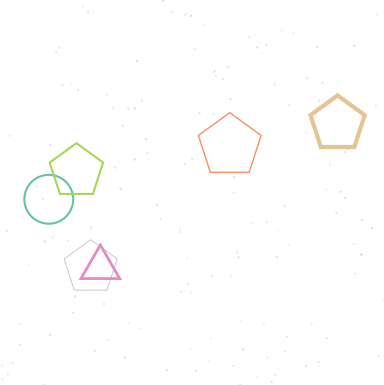[{"shape": "circle", "thickness": 1.5, "radius": 0.32, "center": [0.127, 0.482]}, {"shape": "pentagon", "thickness": 1, "radius": 0.43, "center": [0.597, 0.622]}, {"shape": "triangle", "thickness": 2, "radius": 0.29, "center": [0.261, 0.305]}, {"shape": "pentagon", "thickness": 1.5, "radius": 0.36, "center": [0.199, 0.555]}, {"shape": "pentagon", "thickness": 3, "radius": 0.37, "center": [0.877, 0.678]}, {"shape": "pentagon", "thickness": 0.5, "radius": 0.36, "center": [0.235, 0.305]}]